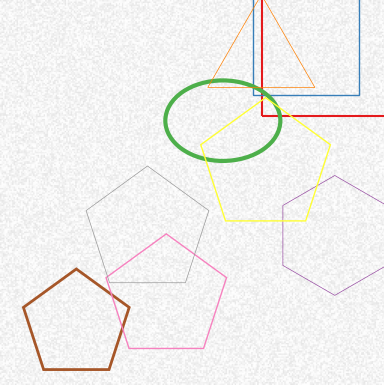[{"shape": "square", "thickness": 1.5, "radius": 0.96, "center": [0.872, 0.892]}, {"shape": "square", "thickness": 1, "radius": 0.69, "center": [0.795, 0.891]}, {"shape": "oval", "thickness": 3, "radius": 0.75, "center": [0.579, 0.687]}, {"shape": "hexagon", "thickness": 0.5, "radius": 0.78, "center": [0.87, 0.388]}, {"shape": "triangle", "thickness": 0.5, "radius": 0.8, "center": [0.679, 0.853]}, {"shape": "pentagon", "thickness": 1, "radius": 0.88, "center": [0.69, 0.569]}, {"shape": "pentagon", "thickness": 2, "radius": 0.72, "center": [0.198, 0.157]}, {"shape": "pentagon", "thickness": 1, "radius": 0.82, "center": [0.432, 0.228]}, {"shape": "pentagon", "thickness": 0.5, "radius": 0.84, "center": [0.383, 0.401]}]